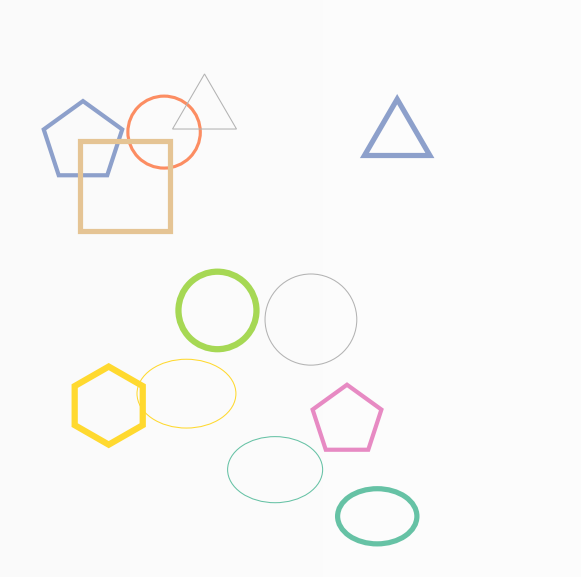[{"shape": "oval", "thickness": 0.5, "radius": 0.41, "center": [0.473, 0.186]}, {"shape": "oval", "thickness": 2.5, "radius": 0.34, "center": [0.649, 0.105]}, {"shape": "circle", "thickness": 1.5, "radius": 0.31, "center": [0.282, 0.77]}, {"shape": "triangle", "thickness": 2.5, "radius": 0.33, "center": [0.683, 0.762]}, {"shape": "pentagon", "thickness": 2, "radius": 0.36, "center": [0.143, 0.753]}, {"shape": "pentagon", "thickness": 2, "radius": 0.31, "center": [0.597, 0.271]}, {"shape": "circle", "thickness": 3, "radius": 0.34, "center": [0.374, 0.462]}, {"shape": "oval", "thickness": 0.5, "radius": 0.43, "center": [0.321, 0.318]}, {"shape": "hexagon", "thickness": 3, "radius": 0.34, "center": [0.187, 0.297]}, {"shape": "square", "thickness": 2.5, "radius": 0.39, "center": [0.215, 0.677]}, {"shape": "circle", "thickness": 0.5, "radius": 0.39, "center": [0.535, 0.446]}, {"shape": "triangle", "thickness": 0.5, "radius": 0.32, "center": [0.352, 0.807]}]